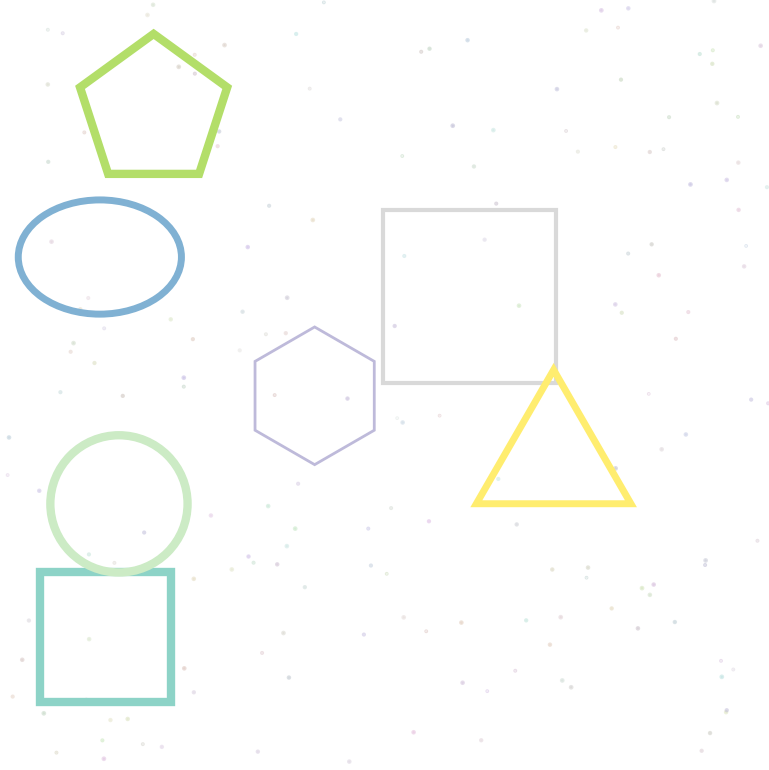[{"shape": "square", "thickness": 3, "radius": 0.42, "center": [0.137, 0.173]}, {"shape": "hexagon", "thickness": 1, "radius": 0.45, "center": [0.409, 0.486]}, {"shape": "oval", "thickness": 2.5, "radius": 0.53, "center": [0.13, 0.666]}, {"shape": "pentagon", "thickness": 3, "radius": 0.5, "center": [0.2, 0.855]}, {"shape": "square", "thickness": 1.5, "radius": 0.56, "center": [0.61, 0.615]}, {"shape": "circle", "thickness": 3, "radius": 0.45, "center": [0.154, 0.346]}, {"shape": "triangle", "thickness": 2.5, "radius": 0.58, "center": [0.719, 0.404]}]